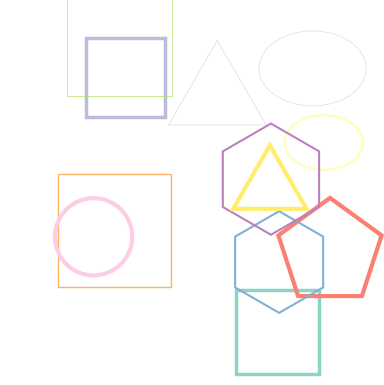[{"shape": "square", "thickness": 2.5, "radius": 0.54, "center": [0.72, 0.137]}, {"shape": "oval", "thickness": 1.5, "radius": 0.51, "center": [0.841, 0.63]}, {"shape": "square", "thickness": 2.5, "radius": 0.51, "center": [0.326, 0.798]}, {"shape": "pentagon", "thickness": 3, "radius": 0.7, "center": [0.857, 0.345]}, {"shape": "hexagon", "thickness": 1.5, "radius": 0.66, "center": [0.725, 0.319]}, {"shape": "square", "thickness": 1, "radius": 0.73, "center": [0.298, 0.401]}, {"shape": "square", "thickness": 0.5, "radius": 0.68, "center": [0.31, 0.888]}, {"shape": "circle", "thickness": 3, "radius": 0.5, "center": [0.243, 0.385]}, {"shape": "triangle", "thickness": 0.5, "radius": 0.73, "center": [0.564, 0.749]}, {"shape": "hexagon", "thickness": 1.5, "radius": 0.72, "center": [0.704, 0.535]}, {"shape": "oval", "thickness": 0.5, "radius": 0.7, "center": [0.812, 0.822]}, {"shape": "triangle", "thickness": 3, "radius": 0.55, "center": [0.701, 0.513]}]